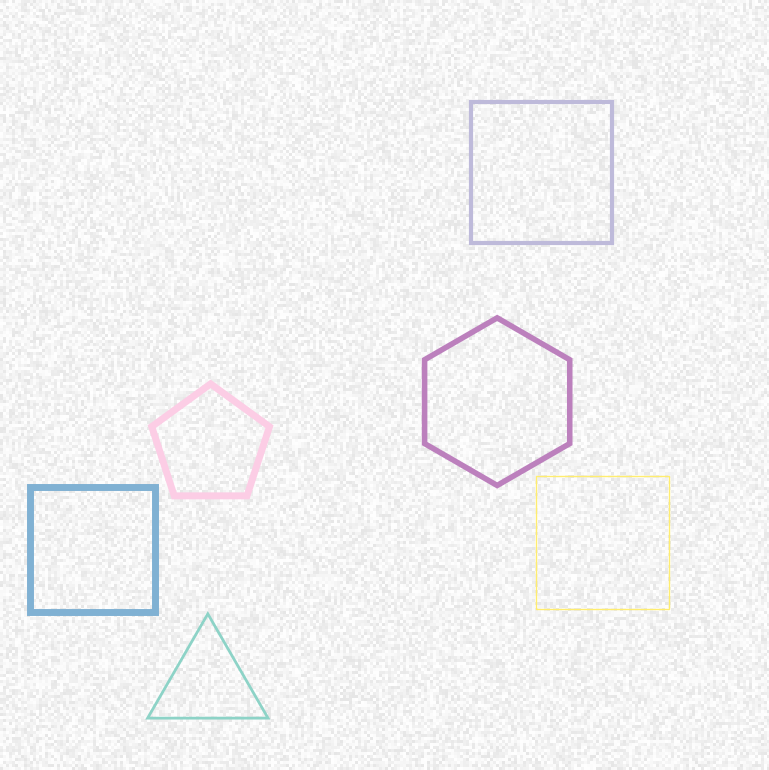[{"shape": "triangle", "thickness": 1, "radius": 0.45, "center": [0.27, 0.113]}, {"shape": "square", "thickness": 1.5, "radius": 0.46, "center": [0.703, 0.776]}, {"shape": "square", "thickness": 2.5, "radius": 0.41, "center": [0.12, 0.286]}, {"shape": "pentagon", "thickness": 2.5, "radius": 0.4, "center": [0.274, 0.421]}, {"shape": "hexagon", "thickness": 2, "radius": 0.54, "center": [0.646, 0.478]}, {"shape": "square", "thickness": 0.5, "radius": 0.43, "center": [0.782, 0.295]}]